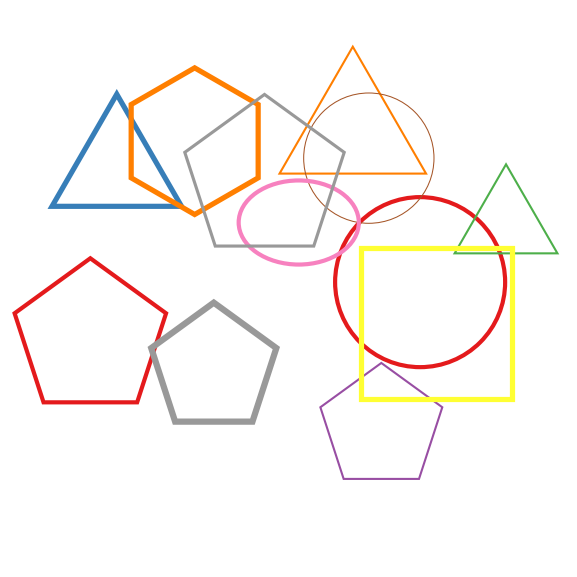[{"shape": "pentagon", "thickness": 2, "radius": 0.69, "center": [0.156, 0.414]}, {"shape": "circle", "thickness": 2, "radius": 0.74, "center": [0.727, 0.511]}, {"shape": "triangle", "thickness": 2.5, "radius": 0.65, "center": [0.202, 0.707]}, {"shape": "triangle", "thickness": 1, "radius": 0.51, "center": [0.876, 0.612]}, {"shape": "pentagon", "thickness": 1, "radius": 0.55, "center": [0.66, 0.26]}, {"shape": "hexagon", "thickness": 2.5, "radius": 0.63, "center": [0.337, 0.755]}, {"shape": "triangle", "thickness": 1, "radius": 0.73, "center": [0.611, 0.772]}, {"shape": "square", "thickness": 2.5, "radius": 0.65, "center": [0.756, 0.439]}, {"shape": "circle", "thickness": 0.5, "radius": 0.56, "center": [0.639, 0.725]}, {"shape": "oval", "thickness": 2, "radius": 0.52, "center": [0.517, 0.614]}, {"shape": "pentagon", "thickness": 3, "radius": 0.57, "center": [0.37, 0.361]}, {"shape": "pentagon", "thickness": 1.5, "radius": 0.73, "center": [0.458, 0.69]}]